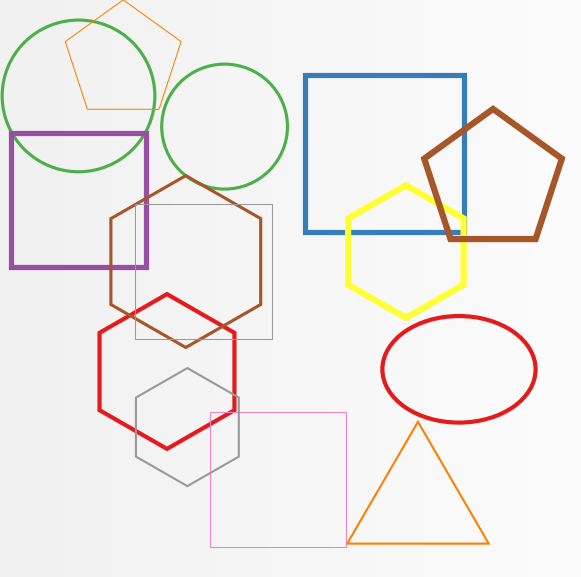[{"shape": "oval", "thickness": 2, "radius": 0.66, "center": [0.79, 0.36]}, {"shape": "hexagon", "thickness": 2, "radius": 0.67, "center": [0.287, 0.356]}, {"shape": "square", "thickness": 2.5, "radius": 0.68, "center": [0.662, 0.733]}, {"shape": "circle", "thickness": 1.5, "radius": 0.66, "center": [0.135, 0.833]}, {"shape": "circle", "thickness": 1.5, "radius": 0.54, "center": [0.386, 0.78]}, {"shape": "square", "thickness": 2.5, "radius": 0.58, "center": [0.135, 0.652]}, {"shape": "triangle", "thickness": 1, "radius": 0.7, "center": [0.719, 0.128]}, {"shape": "pentagon", "thickness": 0.5, "radius": 0.52, "center": [0.212, 0.895]}, {"shape": "hexagon", "thickness": 3, "radius": 0.57, "center": [0.698, 0.564]}, {"shape": "hexagon", "thickness": 1.5, "radius": 0.74, "center": [0.32, 0.546]}, {"shape": "pentagon", "thickness": 3, "radius": 0.62, "center": [0.848, 0.686]}, {"shape": "square", "thickness": 0.5, "radius": 0.58, "center": [0.478, 0.17]}, {"shape": "hexagon", "thickness": 1, "radius": 0.51, "center": [0.322, 0.26]}, {"shape": "square", "thickness": 0.5, "radius": 0.59, "center": [0.35, 0.529]}]